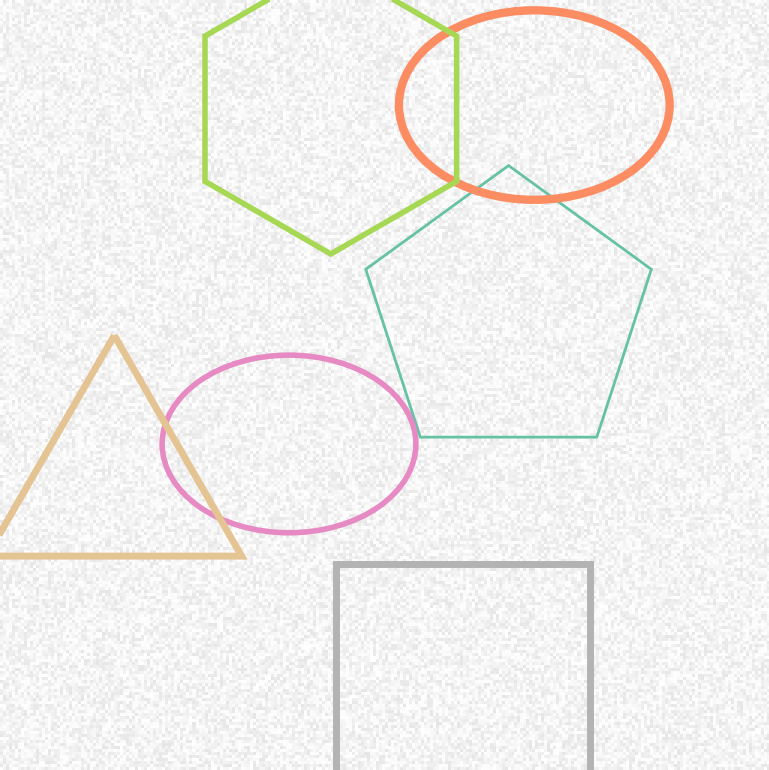[{"shape": "pentagon", "thickness": 1, "radius": 0.97, "center": [0.66, 0.59]}, {"shape": "oval", "thickness": 3, "radius": 0.88, "center": [0.694, 0.864]}, {"shape": "oval", "thickness": 2, "radius": 0.82, "center": [0.375, 0.423]}, {"shape": "hexagon", "thickness": 2, "radius": 0.94, "center": [0.43, 0.859]}, {"shape": "triangle", "thickness": 2.5, "radius": 0.96, "center": [0.148, 0.373]}, {"shape": "square", "thickness": 2.5, "radius": 0.82, "center": [0.601, 0.103]}]